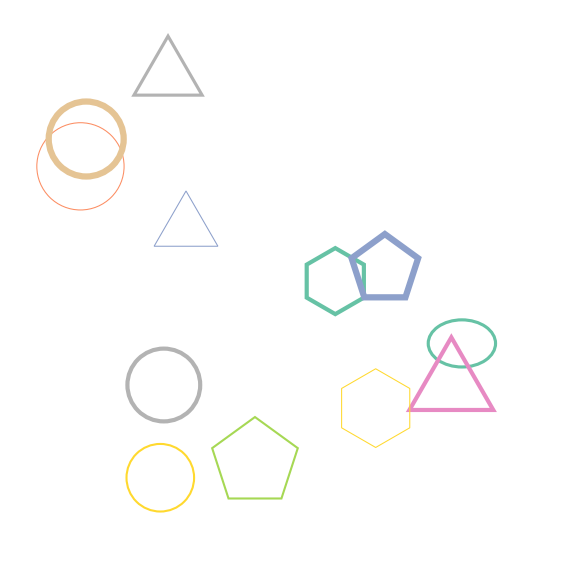[{"shape": "hexagon", "thickness": 2, "radius": 0.29, "center": [0.581, 0.512]}, {"shape": "oval", "thickness": 1.5, "radius": 0.29, "center": [0.8, 0.404]}, {"shape": "circle", "thickness": 0.5, "radius": 0.38, "center": [0.139, 0.711]}, {"shape": "pentagon", "thickness": 3, "radius": 0.3, "center": [0.666, 0.533]}, {"shape": "triangle", "thickness": 0.5, "radius": 0.32, "center": [0.322, 0.605]}, {"shape": "triangle", "thickness": 2, "radius": 0.42, "center": [0.782, 0.331]}, {"shape": "pentagon", "thickness": 1, "radius": 0.39, "center": [0.442, 0.199]}, {"shape": "hexagon", "thickness": 0.5, "radius": 0.34, "center": [0.651, 0.292]}, {"shape": "circle", "thickness": 1, "radius": 0.29, "center": [0.278, 0.172]}, {"shape": "circle", "thickness": 3, "radius": 0.32, "center": [0.149, 0.758]}, {"shape": "circle", "thickness": 2, "radius": 0.32, "center": [0.284, 0.332]}, {"shape": "triangle", "thickness": 1.5, "radius": 0.34, "center": [0.291, 0.868]}]